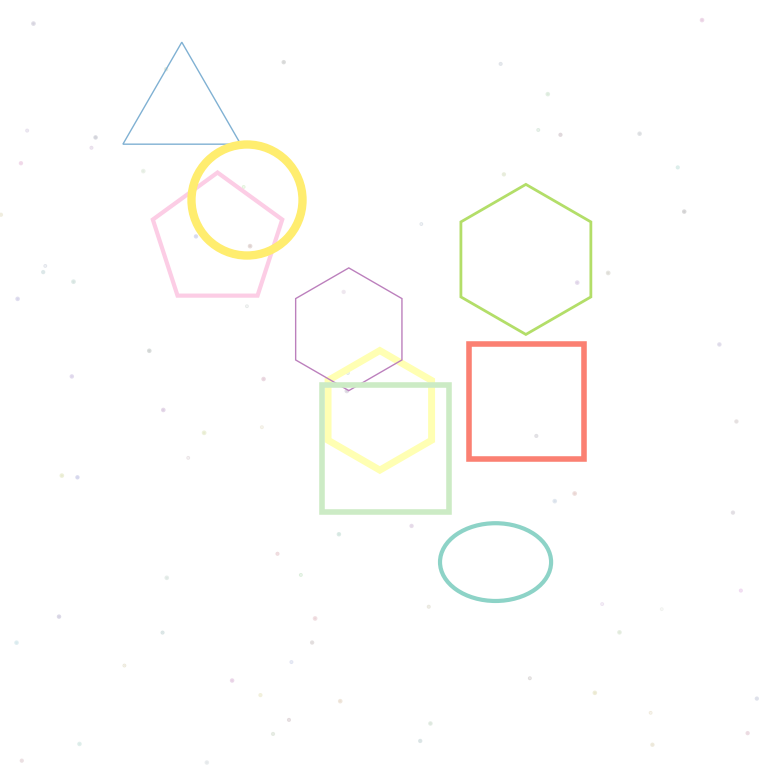[{"shape": "oval", "thickness": 1.5, "radius": 0.36, "center": [0.644, 0.27]}, {"shape": "hexagon", "thickness": 2.5, "radius": 0.39, "center": [0.493, 0.467]}, {"shape": "square", "thickness": 2, "radius": 0.37, "center": [0.684, 0.479]}, {"shape": "triangle", "thickness": 0.5, "radius": 0.44, "center": [0.236, 0.857]}, {"shape": "hexagon", "thickness": 1, "radius": 0.49, "center": [0.683, 0.663]}, {"shape": "pentagon", "thickness": 1.5, "radius": 0.44, "center": [0.283, 0.688]}, {"shape": "hexagon", "thickness": 0.5, "radius": 0.4, "center": [0.453, 0.572]}, {"shape": "square", "thickness": 2, "radius": 0.41, "center": [0.501, 0.417]}, {"shape": "circle", "thickness": 3, "radius": 0.36, "center": [0.321, 0.74]}]